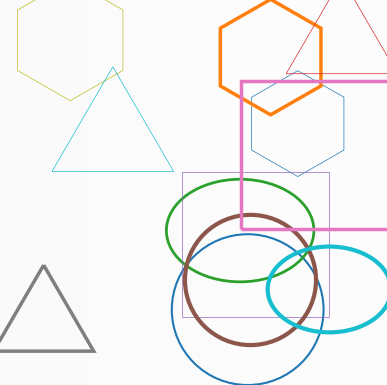[{"shape": "hexagon", "thickness": 0.5, "radius": 0.69, "center": [0.768, 0.679]}, {"shape": "circle", "thickness": 1.5, "radius": 0.98, "center": [0.639, 0.196]}, {"shape": "hexagon", "thickness": 2.5, "radius": 0.75, "center": [0.698, 0.852]}, {"shape": "oval", "thickness": 2, "radius": 0.95, "center": [0.62, 0.401]}, {"shape": "triangle", "thickness": 0.5, "radius": 0.83, "center": [0.882, 0.891]}, {"shape": "square", "thickness": 0.5, "radius": 0.94, "center": [0.659, 0.366]}, {"shape": "circle", "thickness": 3, "radius": 0.85, "center": [0.646, 0.273]}, {"shape": "square", "thickness": 2.5, "radius": 0.96, "center": [0.813, 0.598]}, {"shape": "triangle", "thickness": 2.5, "radius": 0.75, "center": [0.113, 0.162]}, {"shape": "hexagon", "thickness": 0.5, "radius": 0.79, "center": [0.181, 0.896]}, {"shape": "triangle", "thickness": 0.5, "radius": 0.91, "center": [0.291, 0.645]}, {"shape": "oval", "thickness": 3, "radius": 0.8, "center": [0.85, 0.248]}]